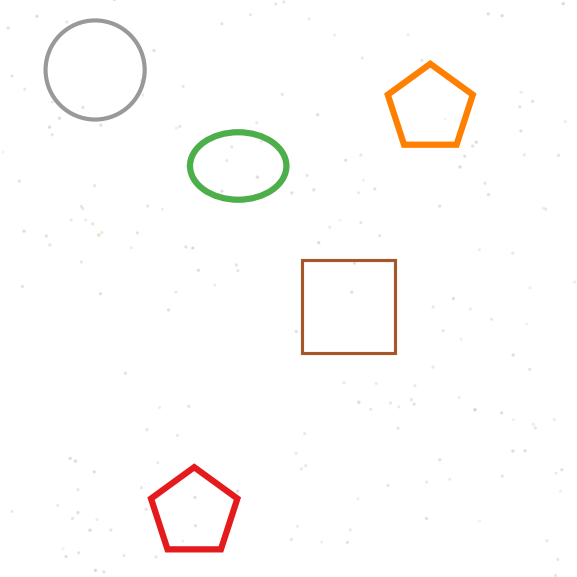[{"shape": "pentagon", "thickness": 3, "radius": 0.39, "center": [0.336, 0.111]}, {"shape": "oval", "thickness": 3, "radius": 0.42, "center": [0.412, 0.712]}, {"shape": "pentagon", "thickness": 3, "radius": 0.39, "center": [0.745, 0.811]}, {"shape": "square", "thickness": 1.5, "radius": 0.4, "center": [0.604, 0.469]}, {"shape": "circle", "thickness": 2, "radius": 0.43, "center": [0.165, 0.878]}]